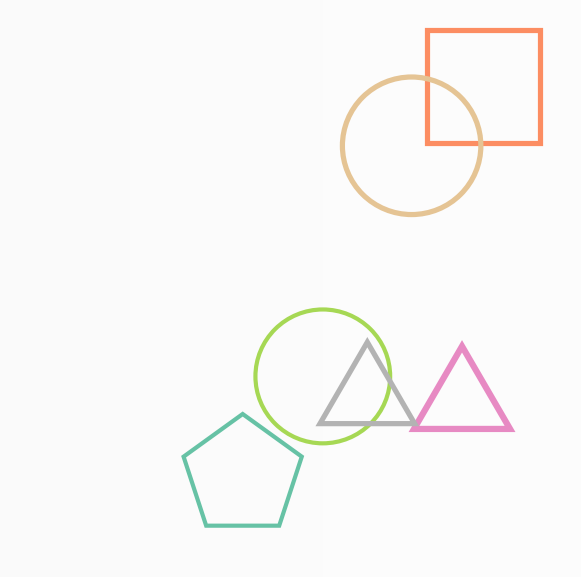[{"shape": "pentagon", "thickness": 2, "radius": 0.53, "center": [0.418, 0.175]}, {"shape": "square", "thickness": 2.5, "radius": 0.49, "center": [0.831, 0.85]}, {"shape": "triangle", "thickness": 3, "radius": 0.48, "center": [0.795, 0.304]}, {"shape": "circle", "thickness": 2, "radius": 0.58, "center": [0.555, 0.347]}, {"shape": "circle", "thickness": 2.5, "radius": 0.6, "center": [0.708, 0.747]}, {"shape": "triangle", "thickness": 2.5, "radius": 0.47, "center": [0.632, 0.313]}]